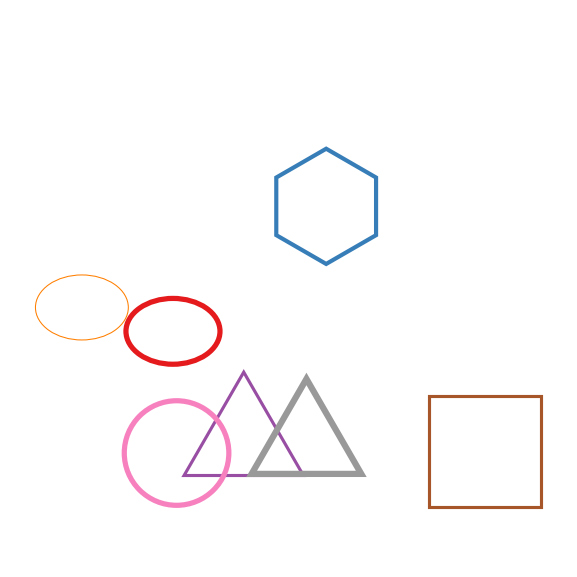[{"shape": "oval", "thickness": 2.5, "radius": 0.41, "center": [0.3, 0.425]}, {"shape": "hexagon", "thickness": 2, "radius": 0.5, "center": [0.565, 0.642]}, {"shape": "triangle", "thickness": 1.5, "radius": 0.6, "center": [0.422, 0.235]}, {"shape": "oval", "thickness": 0.5, "radius": 0.4, "center": [0.142, 0.467]}, {"shape": "square", "thickness": 1.5, "radius": 0.48, "center": [0.84, 0.217]}, {"shape": "circle", "thickness": 2.5, "radius": 0.45, "center": [0.306, 0.215]}, {"shape": "triangle", "thickness": 3, "radius": 0.55, "center": [0.531, 0.233]}]